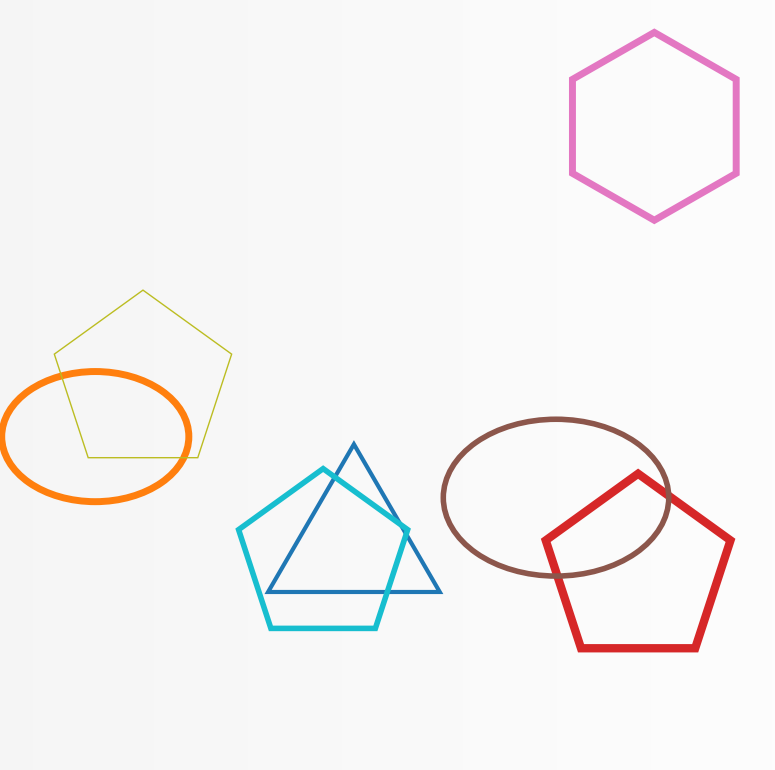[{"shape": "triangle", "thickness": 1.5, "radius": 0.64, "center": [0.457, 0.295]}, {"shape": "oval", "thickness": 2.5, "radius": 0.6, "center": [0.123, 0.433]}, {"shape": "pentagon", "thickness": 3, "radius": 0.63, "center": [0.823, 0.259]}, {"shape": "oval", "thickness": 2, "radius": 0.73, "center": [0.717, 0.354]}, {"shape": "hexagon", "thickness": 2.5, "radius": 0.61, "center": [0.844, 0.836]}, {"shape": "pentagon", "thickness": 0.5, "radius": 0.6, "center": [0.184, 0.503]}, {"shape": "pentagon", "thickness": 2, "radius": 0.57, "center": [0.417, 0.277]}]